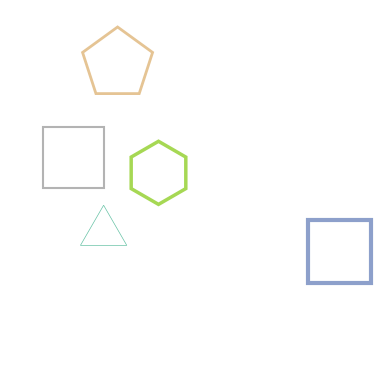[{"shape": "triangle", "thickness": 0.5, "radius": 0.35, "center": [0.269, 0.397]}, {"shape": "square", "thickness": 3, "radius": 0.41, "center": [0.882, 0.346]}, {"shape": "hexagon", "thickness": 2.5, "radius": 0.41, "center": [0.412, 0.551]}, {"shape": "pentagon", "thickness": 2, "radius": 0.48, "center": [0.305, 0.834]}, {"shape": "square", "thickness": 1.5, "radius": 0.39, "center": [0.191, 0.59]}]